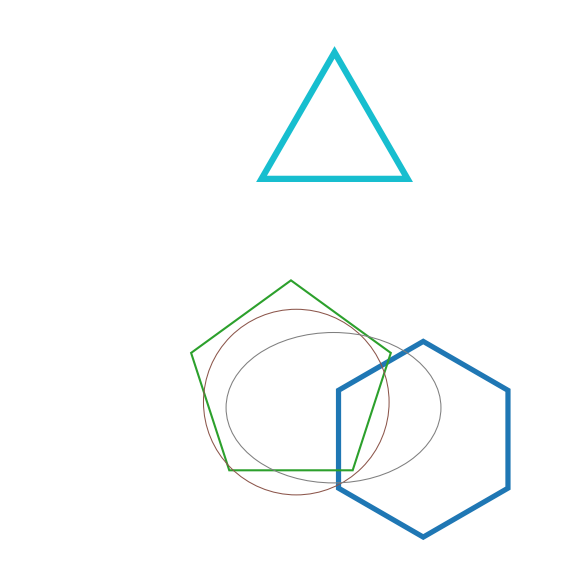[{"shape": "hexagon", "thickness": 2.5, "radius": 0.85, "center": [0.733, 0.239]}, {"shape": "pentagon", "thickness": 1, "radius": 0.91, "center": [0.504, 0.332]}, {"shape": "circle", "thickness": 0.5, "radius": 0.8, "center": [0.513, 0.303]}, {"shape": "oval", "thickness": 0.5, "radius": 0.93, "center": [0.578, 0.293]}, {"shape": "triangle", "thickness": 3, "radius": 0.73, "center": [0.579, 0.762]}]